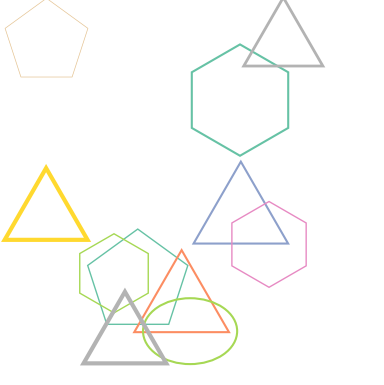[{"shape": "hexagon", "thickness": 1.5, "radius": 0.72, "center": [0.623, 0.74]}, {"shape": "pentagon", "thickness": 1, "radius": 0.68, "center": [0.358, 0.268]}, {"shape": "triangle", "thickness": 1.5, "radius": 0.71, "center": [0.472, 0.208]}, {"shape": "triangle", "thickness": 1.5, "radius": 0.71, "center": [0.626, 0.438]}, {"shape": "hexagon", "thickness": 1, "radius": 0.56, "center": [0.699, 0.365]}, {"shape": "hexagon", "thickness": 1, "radius": 0.51, "center": [0.296, 0.29]}, {"shape": "oval", "thickness": 1.5, "radius": 0.61, "center": [0.494, 0.14]}, {"shape": "triangle", "thickness": 3, "radius": 0.62, "center": [0.12, 0.439]}, {"shape": "pentagon", "thickness": 0.5, "radius": 0.57, "center": [0.121, 0.891]}, {"shape": "triangle", "thickness": 2, "radius": 0.59, "center": [0.736, 0.888]}, {"shape": "triangle", "thickness": 3, "radius": 0.62, "center": [0.324, 0.118]}]